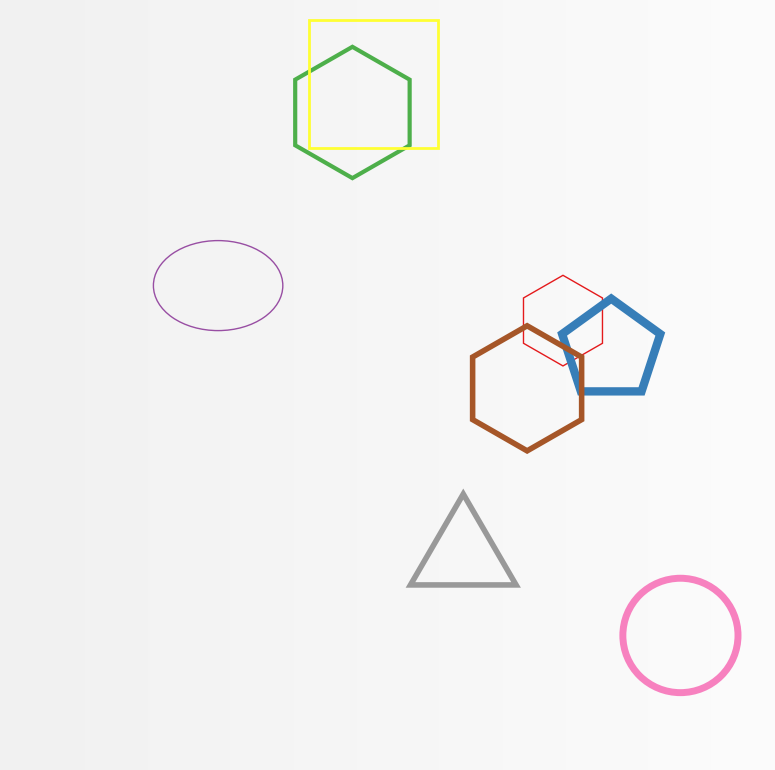[{"shape": "hexagon", "thickness": 0.5, "radius": 0.29, "center": [0.726, 0.584]}, {"shape": "pentagon", "thickness": 3, "radius": 0.33, "center": [0.789, 0.546]}, {"shape": "hexagon", "thickness": 1.5, "radius": 0.43, "center": [0.455, 0.854]}, {"shape": "oval", "thickness": 0.5, "radius": 0.42, "center": [0.281, 0.629]}, {"shape": "square", "thickness": 1, "radius": 0.42, "center": [0.481, 0.891]}, {"shape": "hexagon", "thickness": 2, "radius": 0.41, "center": [0.68, 0.496]}, {"shape": "circle", "thickness": 2.5, "radius": 0.37, "center": [0.878, 0.175]}, {"shape": "triangle", "thickness": 2, "radius": 0.39, "center": [0.598, 0.28]}]